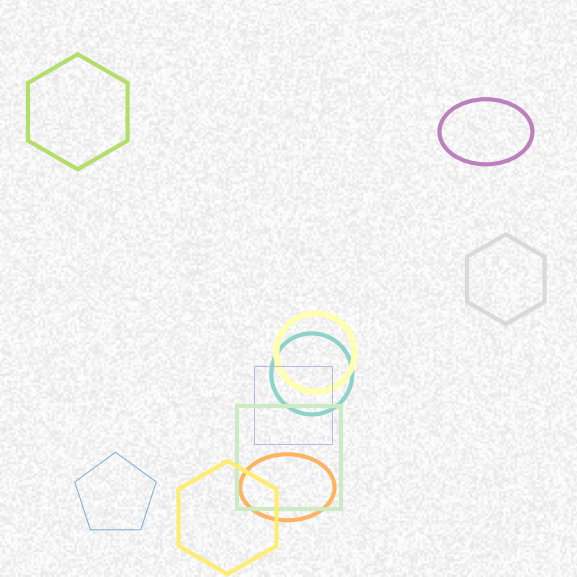[{"shape": "circle", "thickness": 2, "radius": 0.35, "center": [0.54, 0.352]}, {"shape": "circle", "thickness": 3, "radius": 0.34, "center": [0.546, 0.389]}, {"shape": "square", "thickness": 0.5, "radius": 0.34, "center": [0.507, 0.298]}, {"shape": "pentagon", "thickness": 0.5, "radius": 0.37, "center": [0.2, 0.142]}, {"shape": "oval", "thickness": 2, "radius": 0.41, "center": [0.498, 0.155]}, {"shape": "hexagon", "thickness": 2, "radius": 0.5, "center": [0.135, 0.806]}, {"shape": "hexagon", "thickness": 2, "radius": 0.39, "center": [0.876, 0.516]}, {"shape": "oval", "thickness": 2, "radius": 0.4, "center": [0.841, 0.771]}, {"shape": "square", "thickness": 2, "radius": 0.45, "center": [0.501, 0.207]}, {"shape": "hexagon", "thickness": 2, "radius": 0.49, "center": [0.394, 0.103]}]